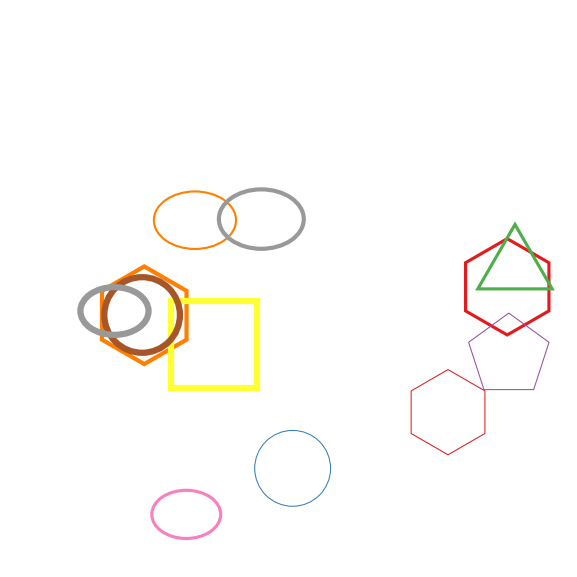[{"shape": "hexagon", "thickness": 1.5, "radius": 0.42, "center": [0.878, 0.502]}, {"shape": "hexagon", "thickness": 0.5, "radius": 0.37, "center": [0.776, 0.285]}, {"shape": "circle", "thickness": 0.5, "radius": 0.33, "center": [0.507, 0.188]}, {"shape": "triangle", "thickness": 1.5, "radius": 0.37, "center": [0.892, 0.536]}, {"shape": "pentagon", "thickness": 0.5, "radius": 0.37, "center": [0.881, 0.384]}, {"shape": "hexagon", "thickness": 2, "radius": 0.42, "center": [0.25, 0.453]}, {"shape": "oval", "thickness": 1, "radius": 0.36, "center": [0.338, 0.618]}, {"shape": "square", "thickness": 3, "radius": 0.38, "center": [0.371, 0.402]}, {"shape": "circle", "thickness": 3, "radius": 0.33, "center": [0.246, 0.454]}, {"shape": "oval", "thickness": 1.5, "radius": 0.3, "center": [0.323, 0.108]}, {"shape": "oval", "thickness": 2, "radius": 0.37, "center": [0.453, 0.62]}, {"shape": "oval", "thickness": 3, "radius": 0.29, "center": [0.198, 0.461]}]